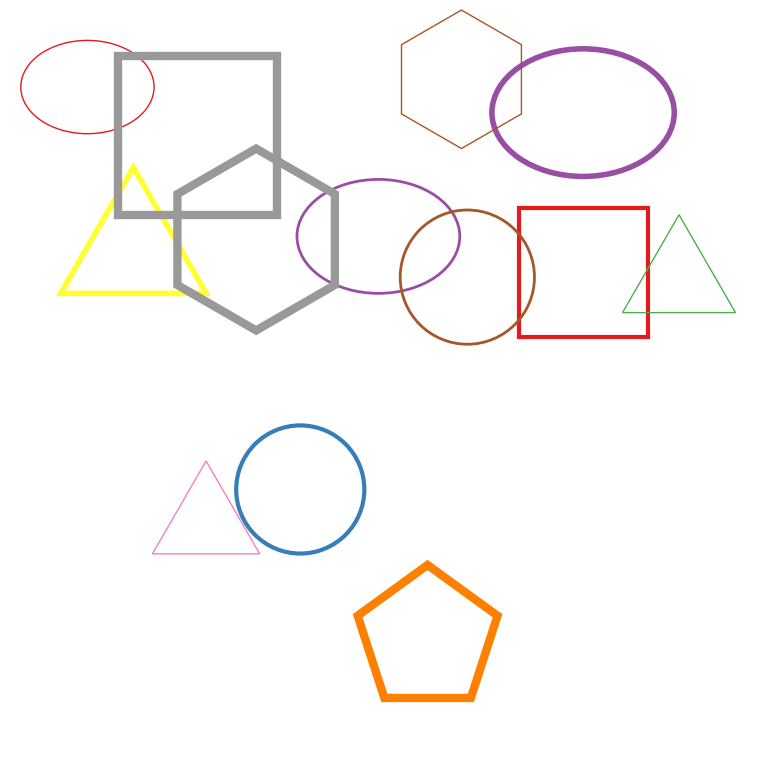[{"shape": "square", "thickness": 1.5, "radius": 0.42, "center": [0.758, 0.646]}, {"shape": "oval", "thickness": 0.5, "radius": 0.43, "center": [0.114, 0.887]}, {"shape": "circle", "thickness": 1.5, "radius": 0.42, "center": [0.39, 0.364]}, {"shape": "triangle", "thickness": 0.5, "radius": 0.42, "center": [0.882, 0.636]}, {"shape": "oval", "thickness": 2, "radius": 0.59, "center": [0.757, 0.854]}, {"shape": "oval", "thickness": 1, "radius": 0.53, "center": [0.491, 0.693]}, {"shape": "pentagon", "thickness": 3, "radius": 0.48, "center": [0.555, 0.171]}, {"shape": "triangle", "thickness": 2, "radius": 0.55, "center": [0.173, 0.674]}, {"shape": "hexagon", "thickness": 0.5, "radius": 0.45, "center": [0.599, 0.897]}, {"shape": "circle", "thickness": 1, "radius": 0.44, "center": [0.607, 0.64]}, {"shape": "triangle", "thickness": 0.5, "radius": 0.4, "center": [0.268, 0.321]}, {"shape": "hexagon", "thickness": 3, "radius": 0.59, "center": [0.333, 0.689]}, {"shape": "square", "thickness": 3, "radius": 0.52, "center": [0.257, 0.824]}]